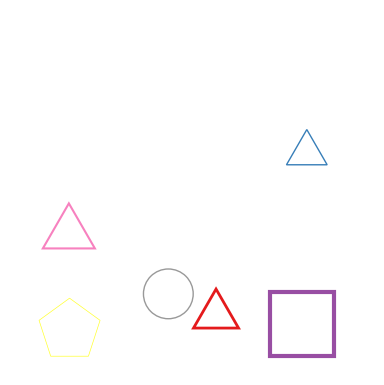[{"shape": "triangle", "thickness": 2, "radius": 0.34, "center": [0.561, 0.182]}, {"shape": "triangle", "thickness": 1, "radius": 0.3, "center": [0.797, 0.602]}, {"shape": "square", "thickness": 3, "radius": 0.41, "center": [0.785, 0.159]}, {"shape": "pentagon", "thickness": 0.5, "radius": 0.42, "center": [0.181, 0.142]}, {"shape": "triangle", "thickness": 1.5, "radius": 0.39, "center": [0.179, 0.394]}, {"shape": "circle", "thickness": 1, "radius": 0.32, "center": [0.437, 0.237]}]